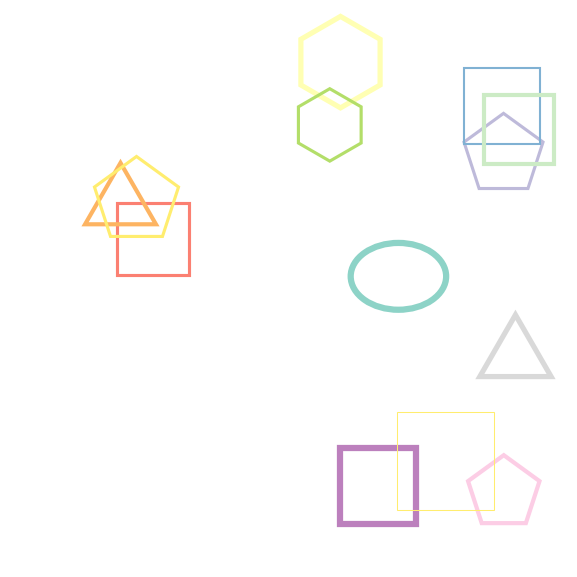[{"shape": "oval", "thickness": 3, "radius": 0.41, "center": [0.69, 0.521]}, {"shape": "hexagon", "thickness": 2.5, "radius": 0.4, "center": [0.59, 0.892]}, {"shape": "pentagon", "thickness": 1.5, "radius": 0.36, "center": [0.872, 0.731]}, {"shape": "square", "thickness": 1.5, "radius": 0.31, "center": [0.265, 0.586]}, {"shape": "square", "thickness": 1, "radius": 0.33, "center": [0.869, 0.816]}, {"shape": "triangle", "thickness": 2, "radius": 0.35, "center": [0.209, 0.646]}, {"shape": "hexagon", "thickness": 1.5, "radius": 0.31, "center": [0.571, 0.783]}, {"shape": "pentagon", "thickness": 2, "radius": 0.33, "center": [0.872, 0.146]}, {"shape": "triangle", "thickness": 2.5, "radius": 0.36, "center": [0.893, 0.383]}, {"shape": "square", "thickness": 3, "radius": 0.33, "center": [0.654, 0.157]}, {"shape": "square", "thickness": 2, "radius": 0.3, "center": [0.899, 0.775]}, {"shape": "pentagon", "thickness": 1.5, "radius": 0.38, "center": [0.236, 0.652]}, {"shape": "square", "thickness": 0.5, "radius": 0.42, "center": [0.771, 0.201]}]